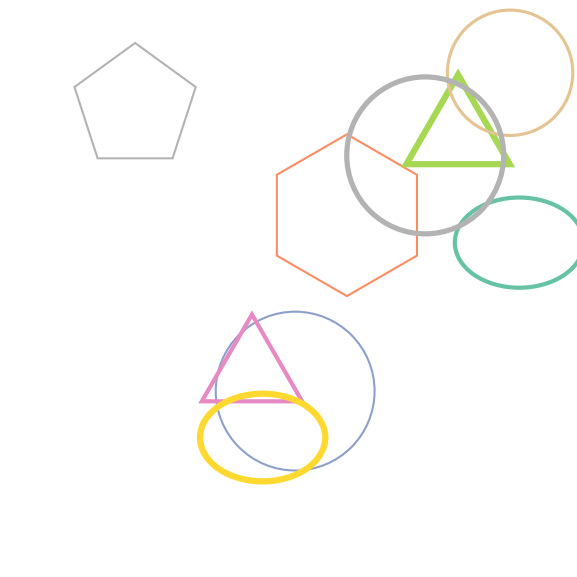[{"shape": "oval", "thickness": 2, "radius": 0.56, "center": [0.899, 0.579]}, {"shape": "hexagon", "thickness": 1, "radius": 0.7, "center": [0.601, 0.626]}, {"shape": "circle", "thickness": 1, "radius": 0.69, "center": [0.511, 0.322]}, {"shape": "triangle", "thickness": 2, "radius": 0.5, "center": [0.436, 0.354]}, {"shape": "triangle", "thickness": 3, "radius": 0.52, "center": [0.793, 0.766]}, {"shape": "oval", "thickness": 3, "radius": 0.54, "center": [0.455, 0.241]}, {"shape": "circle", "thickness": 1.5, "radius": 0.54, "center": [0.883, 0.873]}, {"shape": "pentagon", "thickness": 1, "radius": 0.55, "center": [0.234, 0.814]}, {"shape": "circle", "thickness": 2.5, "radius": 0.68, "center": [0.736, 0.73]}]